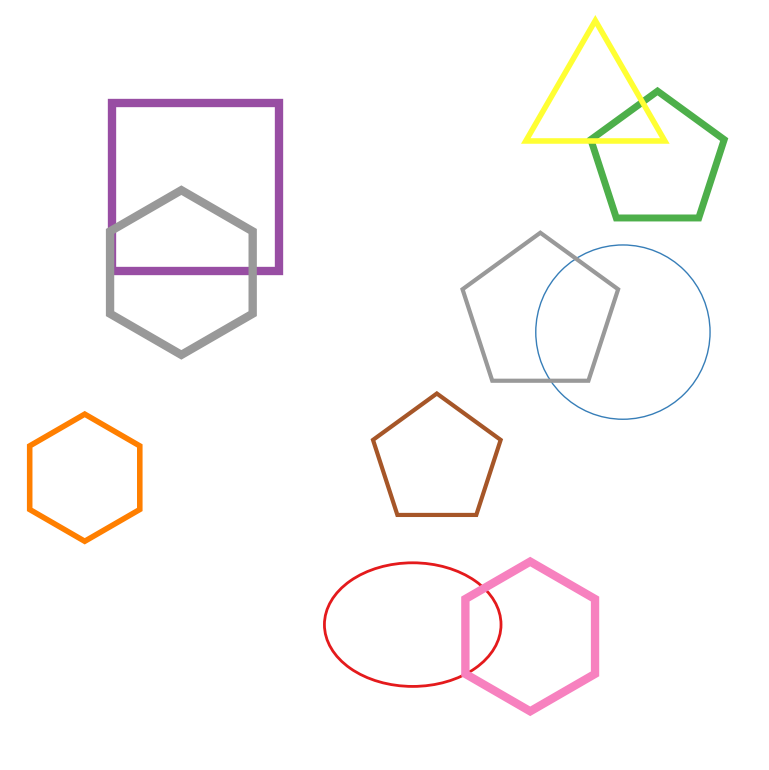[{"shape": "oval", "thickness": 1, "radius": 0.57, "center": [0.536, 0.189]}, {"shape": "circle", "thickness": 0.5, "radius": 0.57, "center": [0.809, 0.569]}, {"shape": "pentagon", "thickness": 2.5, "radius": 0.46, "center": [0.854, 0.791]}, {"shape": "square", "thickness": 3, "radius": 0.54, "center": [0.254, 0.757]}, {"shape": "hexagon", "thickness": 2, "radius": 0.41, "center": [0.11, 0.38]}, {"shape": "triangle", "thickness": 2, "radius": 0.52, "center": [0.773, 0.869]}, {"shape": "pentagon", "thickness": 1.5, "radius": 0.44, "center": [0.567, 0.402]}, {"shape": "hexagon", "thickness": 3, "radius": 0.49, "center": [0.689, 0.173]}, {"shape": "hexagon", "thickness": 3, "radius": 0.53, "center": [0.236, 0.646]}, {"shape": "pentagon", "thickness": 1.5, "radius": 0.53, "center": [0.702, 0.591]}]